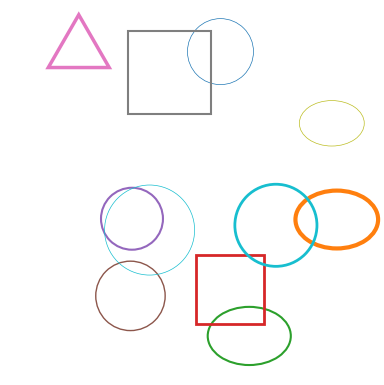[{"shape": "circle", "thickness": 0.5, "radius": 0.43, "center": [0.573, 0.866]}, {"shape": "oval", "thickness": 3, "radius": 0.54, "center": [0.875, 0.43]}, {"shape": "oval", "thickness": 1.5, "radius": 0.54, "center": [0.647, 0.127]}, {"shape": "square", "thickness": 2, "radius": 0.45, "center": [0.598, 0.248]}, {"shape": "circle", "thickness": 1.5, "radius": 0.4, "center": [0.343, 0.432]}, {"shape": "circle", "thickness": 1, "radius": 0.45, "center": [0.339, 0.231]}, {"shape": "triangle", "thickness": 2.5, "radius": 0.46, "center": [0.205, 0.87]}, {"shape": "square", "thickness": 1.5, "radius": 0.54, "center": [0.44, 0.812]}, {"shape": "oval", "thickness": 0.5, "radius": 0.42, "center": [0.862, 0.68]}, {"shape": "circle", "thickness": 0.5, "radius": 0.58, "center": [0.389, 0.402]}, {"shape": "circle", "thickness": 2, "radius": 0.53, "center": [0.717, 0.415]}]